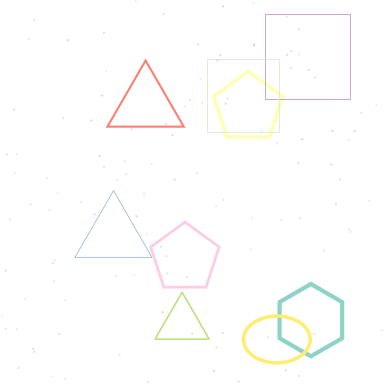[{"shape": "hexagon", "thickness": 3, "radius": 0.47, "center": [0.807, 0.168]}, {"shape": "pentagon", "thickness": 2.5, "radius": 0.47, "center": [0.645, 0.72]}, {"shape": "triangle", "thickness": 1.5, "radius": 0.57, "center": [0.378, 0.728]}, {"shape": "triangle", "thickness": 0.5, "radius": 0.58, "center": [0.295, 0.389]}, {"shape": "triangle", "thickness": 1, "radius": 0.41, "center": [0.473, 0.16]}, {"shape": "pentagon", "thickness": 2, "radius": 0.47, "center": [0.48, 0.33]}, {"shape": "square", "thickness": 0.5, "radius": 0.55, "center": [0.798, 0.852]}, {"shape": "square", "thickness": 0.5, "radius": 0.47, "center": [0.632, 0.752]}, {"shape": "oval", "thickness": 2.5, "radius": 0.43, "center": [0.719, 0.118]}]